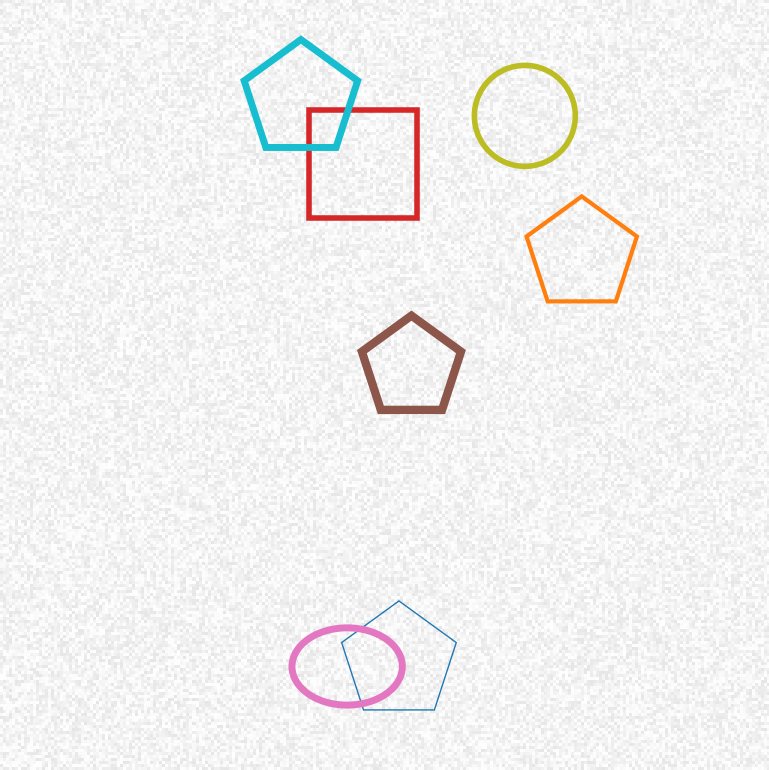[{"shape": "pentagon", "thickness": 0.5, "radius": 0.39, "center": [0.518, 0.141]}, {"shape": "pentagon", "thickness": 1.5, "radius": 0.38, "center": [0.756, 0.67]}, {"shape": "square", "thickness": 2, "radius": 0.35, "center": [0.471, 0.787]}, {"shape": "pentagon", "thickness": 3, "radius": 0.34, "center": [0.534, 0.522]}, {"shape": "oval", "thickness": 2.5, "radius": 0.36, "center": [0.451, 0.134]}, {"shape": "circle", "thickness": 2, "radius": 0.33, "center": [0.682, 0.85]}, {"shape": "pentagon", "thickness": 2.5, "radius": 0.39, "center": [0.391, 0.871]}]